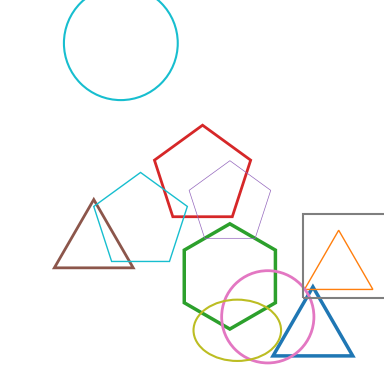[{"shape": "triangle", "thickness": 2.5, "radius": 0.6, "center": [0.813, 0.135]}, {"shape": "triangle", "thickness": 1, "radius": 0.51, "center": [0.88, 0.299]}, {"shape": "hexagon", "thickness": 2.5, "radius": 0.68, "center": [0.597, 0.282]}, {"shape": "pentagon", "thickness": 2, "radius": 0.66, "center": [0.526, 0.543]}, {"shape": "pentagon", "thickness": 0.5, "radius": 0.56, "center": [0.597, 0.471]}, {"shape": "triangle", "thickness": 2, "radius": 0.59, "center": [0.244, 0.363]}, {"shape": "circle", "thickness": 2, "radius": 0.6, "center": [0.696, 0.177]}, {"shape": "square", "thickness": 1.5, "radius": 0.54, "center": [0.895, 0.334]}, {"shape": "oval", "thickness": 1.5, "radius": 0.57, "center": [0.616, 0.142]}, {"shape": "circle", "thickness": 1.5, "radius": 0.74, "center": [0.314, 0.888]}, {"shape": "pentagon", "thickness": 1, "radius": 0.64, "center": [0.365, 0.424]}]